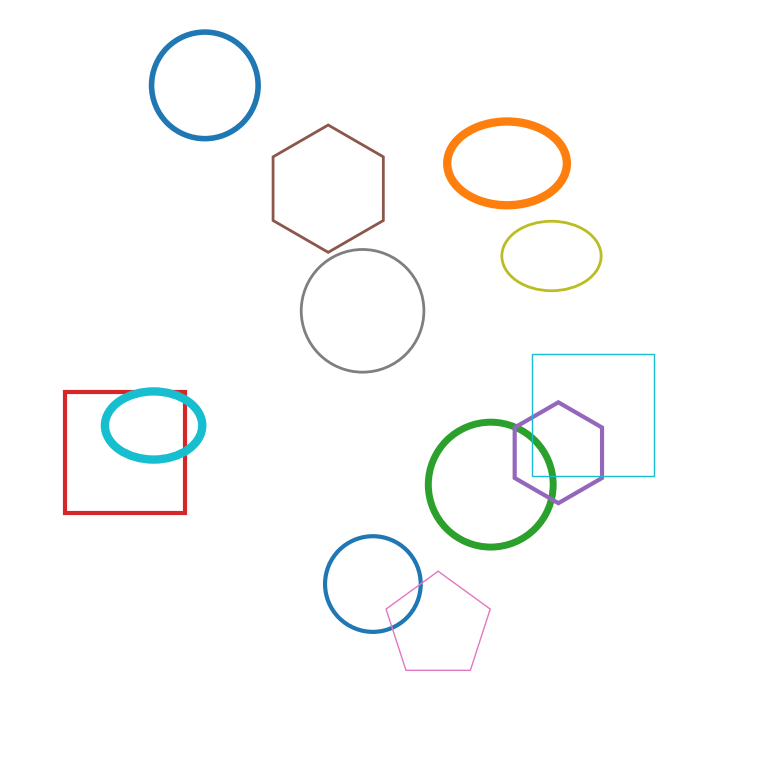[{"shape": "circle", "thickness": 1.5, "radius": 0.31, "center": [0.484, 0.242]}, {"shape": "circle", "thickness": 2, "radius": 0.35, "center": [0.266, 0.889]}, {"shape": "oval", "thickness": 3, "radius": 0.39, "center": [0.659, 0.788]}, {"shape": "circle", "thickness": 2.5, "radius": 0.41, "center": [0.637, 0.371]}, {"shape": "square", "thickness": 1.5, "radius": 0.39, "center": [0.162, 0.412]}, {"shape": "hexagon", "thickness": 1.5, "radius": 0.33, "center": [0.725, 0.412]}, {"shape": "hexagon", "thickness": 1, "radius": 0.41, "center": [0.426, 0.755]}, {"shape": "pentagon", "thickness": 0.5, "radius": 0.36, "center": [0.569, 0.187]}, {"shape": "circle", "thickness": 1, "radius": 0.4, "center": [0.471, 0.596]}, {"shape": "oval", "thickness": 1, "radius": 0.32, "center": [0.716, 0.668]}, {"shape": "oval", "thickness": 3, "radius": 0.32, "center": [0.199, 0.447]}, {"shape": "square", "thickness": 0.5, "radius": 0.39, "center": [0.77, 0.461]}]